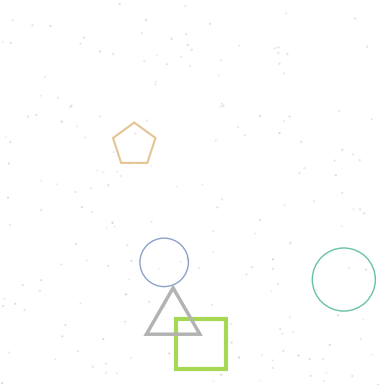[{"shape": "circle", "thickness": 1, "radius": 0.41, "center": [0.893, 0.274]}, {"shape": "circle", "thickness": 1, "radius": 0.31, "center": [0.426, 0.319]}, {"shape": "square", "thickness": 3, "radius": 0.32, "center": [0.521, 0.106]}, {"shape": "pentagon", "thickness": 1.5, "radius": 0.29, "center": [0.349, 0.624]}, {"shape": "triangle", "thickness": 2.5, "radius": 0.4, "center": [0.45, 0.172]}]